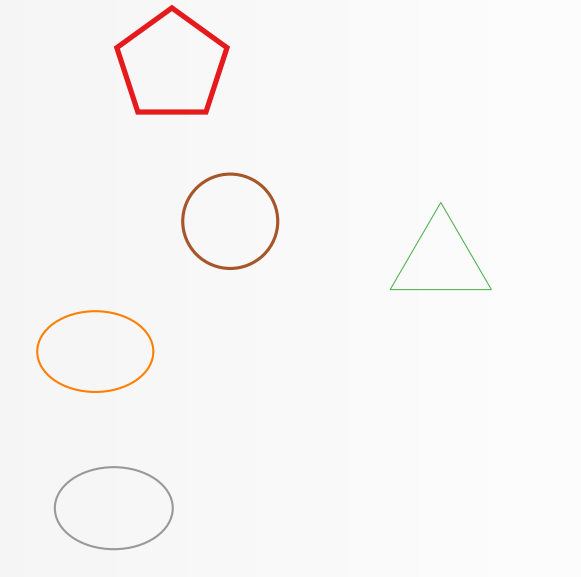[{"shape": "pentagon", "thickness": 2.5, "radius": 0.5, "center": [0.296, 0.886]}, {"shape": "triangle", "thickness": 0.5, "radius": 0.5, "center": [0.758, 0.548]}, {"shape": "oval", "thickness": 1, "radius": 0.5, "center": [0.164, 0.39]}, {"shape": "circle", "thickness": 1.5, "radius": 0.41, "center": [0.396, 0.616]}, {"shape": "oval", "thickness": 1, "radius": 0.51, "center": [0.196, 0.119]}]